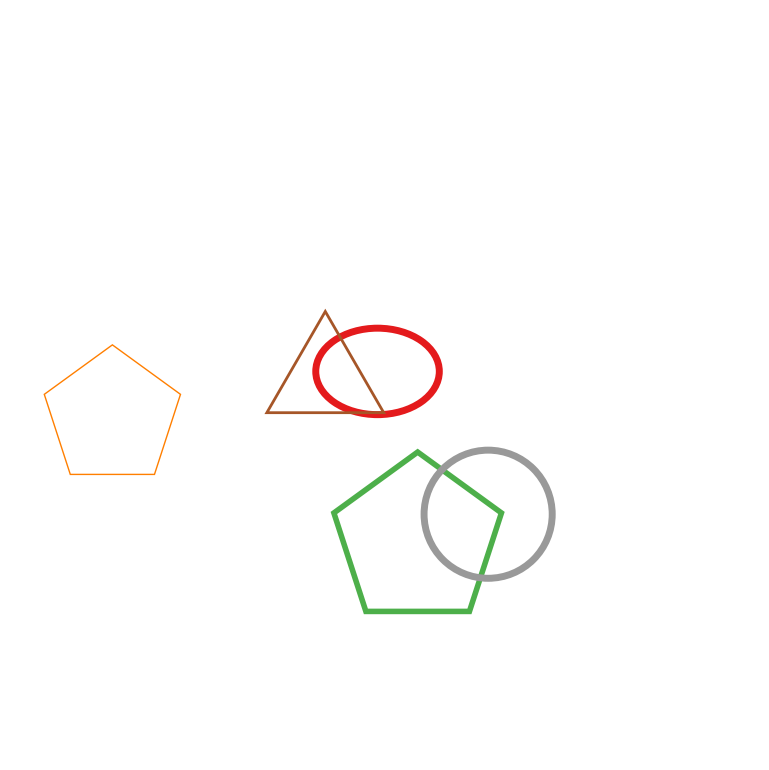[{"shape": "oval", "thickness": 2.5, "radius": 0.4, "center": [0.49, 0.518]}, {"shape": "pentagon", "thickness": 2, "radius": 0.57, "center": [0.542, 0.299]}, {"shape": "pentagon", "thickness": 0.5, "radius": 0.46, "center": [0.146, 0.459]}, {"shape": "triangle", "thickness": 1, "radius": 0.44, "center": [0.422, 0.508]}, {"shape": "circle", "thickness": 2.5, "radius": 0.42, "center": [0.634, 0.332]}]